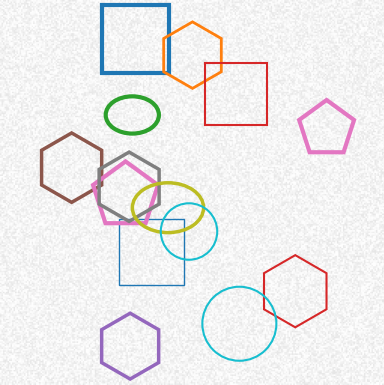[{"shape": "square", "thickness": 1, "radius": 0.43, "center": [0.393, 0.345]}, {"shape": "square", "thickness": 3, "radius": 0.44, "center": [0.352, 0.899]}, {"shape": "hexagon", "thickness": 2, "radius": 0.43, "center": [0.5, 0.857]}, {"shape": "oval", "thickness": 3, "radius": 0.35, "center": [0.344, 0.701]}, {"shape": "square", "thickness": 1.5, "radius": 0.4, "center": [0.614, 0.756]}, {"shape": "hexagon", "thickness": 1.5, "radius": 0.47, "center": [0.767, 0.244]}, {"shape": "hexagon", "thickness": 2.5, "radius": 0.43, "center": [0.338, 0.101]}, {"shape": "hexagon", "thickness": 2.5, "radius": 0.45, "center": [0.186, 0.565]}, {"shape": "pentagon", "thickness": 3, "radius": 0.44, "center": [0.326, 0.492]}, {"shape": "pentagon", "thickness": 3, "radius": 0.37, "center": [0.848, 0.665]}, {"shape": "hexagon", "thickness": 2.5, "radius": 0.45, "center": [0.335, 0.515]}, {"shape": "oval", "thickness": 2.5, "radius": 0.46, "center": [0.436, 0.461]}, {"shape": "circle", "thickness": 1.5, "radius": 0.48, "center": [0.622, 0.159]}, {"shape": "circle", "thickness": 1.5, "radius": 0.37, "center": [0.491, 0.399]}]